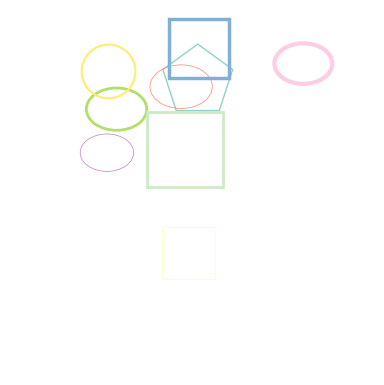[{"shape": "pentagon", "thickness": 1, "radius": 0.48, "center": [0.514, 0.79]}, {"shape": "square", "thickness": 0.5, "radius": 0.34, "center": [0.49, 0.344]}, {"shape": "oval", "thickness": 0.5, "radius": 0.4, "center": [0.47, 0.775]}, {"shape": "square", "thickness": 2.5, "radius": 0.38, "center": [0.517, 0.875]}, {"shape": "oval", "thickness": 2, "radius": 0.39, "center": [0.303, 0.717]}, {"shape": "oval", "thickness": 3, "radius": 0.38, "center": [0.788, 0.835]}, {"shape": "oval", "thickness": 0.5, "radius": 0.35, "center": [0.278, 0.603]}, {"shape": "square", "thickness": 2, "radius": 0.49, "center": [0.48, 0.611]}, {"shape": "circle", "thickness": 1.5, "radius": 0.35, "center": [0.282, 0.814]}]